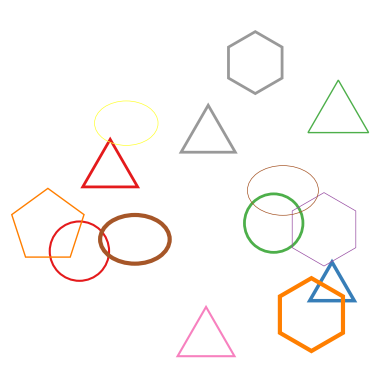[{"shape": "triangle", "thickness": 2, "radius": 0.41, "center": [0.286, 0.556]}, {"shape": "circle", "thickness": 1.5, "radius": 0.39, "center": [0.206, 0.348]}, {"shape": "triangle", "thickness": 2.5, "radius": 0.33, "center": [0.862, 0.252]}, {"shape": "circle", "thickness": 2, "radius": 0.38, "center": [0.711, 0.42]}, {"shape": "triangle", "thickness": 1, "radius": 0.45, "center": [0.879, 0.701]}, {"shape": "hexagon", "thickness": 0.5, "radius": 0.48, "center": [0.842, 0.404]}, {"shape": "hexagon", "thickness": 3, "radius": 0.47, "center": [0.809, 0.183]}, {"shape": "pentagon", "thickness": 1, "radius": 0.49, "center": [0.124, 0.412]}, {"shape": "oval", "thickness": 0.5, "radius": 0.41, "center": [0.328, 0.68]}, {"shape": "oval", "thickness": 3, "radius": 0.45, "center": [0.35, 0.378]}, {"shape": "oval", "thickness": 0.5, "radius": 0.46, "center": [0.735, 0.505]}, {"shape": "triangle", "thickness": 1.5, "radius": 0.43, "center": [0.535, 0.117]}, {"shape": "hexagon", "thickness": 2, "radius": 0.4, "center": [0.663, 0.837]}, {"shape": "triangle", "thickness": 2, "radius": 0.41, "center": [0.541, 0.645]}]